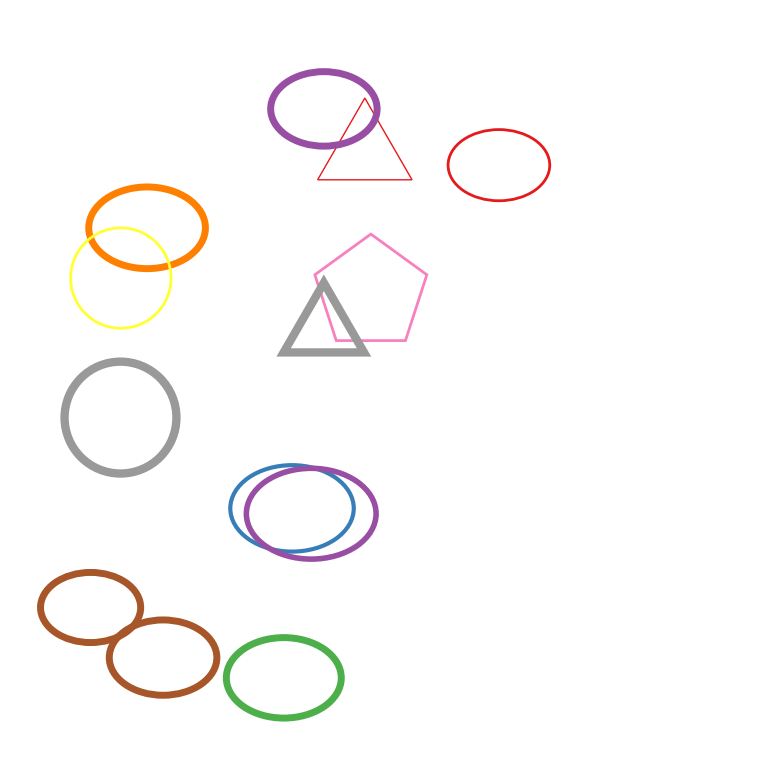[{"shape": "triangle", "thickness": 0.5, "radius": 0.35, "center": [0.474, 0.802]}, {"shape": "oval", "thickness": 1, "radius": 0.33, "center": [0.648, 0.785]}, {"shape": "oval", "thickness": 1.5, "radius": 0.4, "center": [0.379, 0.34]}, {"shape": "oval", "thickness": 2.5, "radius": 0.37, "center": [0.369, 0.12]}, {"shape": "oval", "thickness": 2.5, "radius": 0.35, "center": [0.421, 0.859]}, {"shape": "oval", "thickness": 2, "radius": 0.42, "center": [0.404, 0.333]}, {"shape": "oval", "thickness": 2.5, "radius": 0.38, "center": [0.191, 0.704]}, {"shape": "circle", "thickness": 1, "radius": 0.33, "center": [0.157, 0.639]}, {"shape": "oval", "thickness": 2.5, "radius": 0.33, "center": [0.118, 0.211]}, {"shape": "oval", "thickness": 2.5, "radius": 0.35, "center": [0.212, 0.146]}, {"shape": "pentagon", "thickness": 1, "radius": 0.38, "center": [0.482, 0.62]}, {"shape": "circle", "thickness": 3, "radius": 0.36, "center": [0.156, 0.458]}, {"shape": "triangle", "thickness": 3, "radius": 0.3, "center": [0.421, 0.572]}]